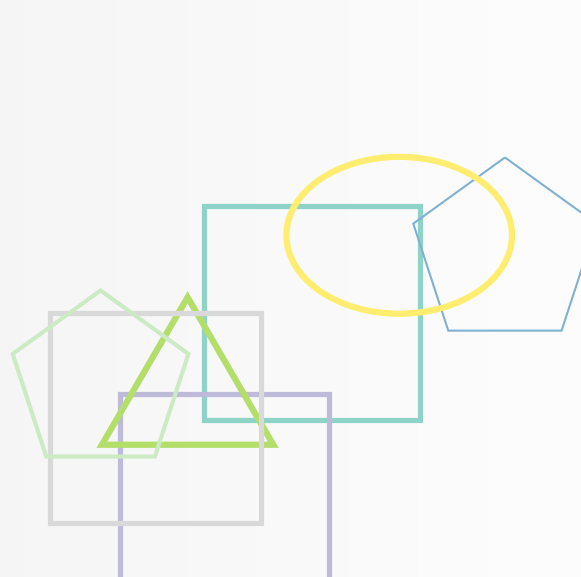[{"shape": "square", "thickness": 2.5, "radius": 0.93, "center": [0.537, 0.457]}, {"shape": "square", "thickness": 2.5, "radius": 0.9, "center": [0.386, 0.137]}, {"shape": "pentagon", "thickness": 1, "radius": 0.83, "center": [0.869, 0.561]}, {"shape": "triangle", "thickness": 3, "radius": 0.85, "center": [0.323, 0.314]}, {"shape": "square", "thickness": 2.5, "radius": 0.91, "center": [0.267, 0.275]}, {"shape": "pentagon", "thickness": 2, "radius": 0.79, "center": [0.173, 0.337]}, {"shape": "oval", "thickness": 3, "radius": 0.97, "center": [0.687, 0.592]}]